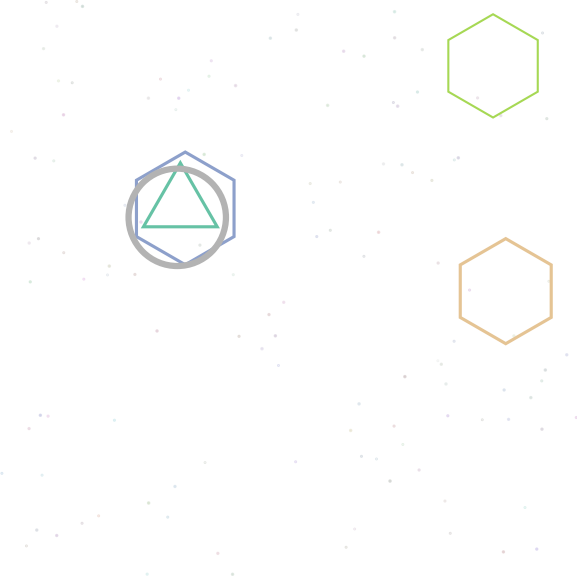[{"shape": "triangle", "thickness": 1.5, "radius": 0.37, "center": [0.312, 0.643]}, {"shape": "hexagon", "thickness": 1.5, "radius": 0.49, "center": [0.321, 0.638]}, {"shape": "hexagon", "thickness": 1, "radius": 0.45, "center": [0.854, 0.885]}, {"shape": "hexagon", "thickness": 1.5, "radius": 0.45, "center": [0.876, 0.495]}, {"shape": "circle", "thickness": 3, "radius": 0.42, "center": [0.307, 0.623]}]